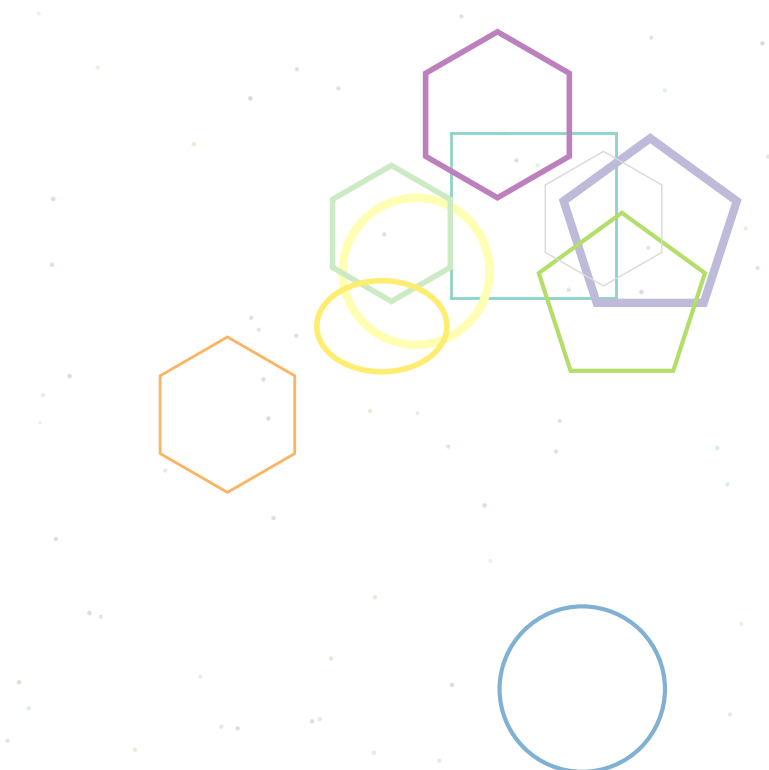[{"shape": "square", "thickness": 1, "radius": 0.54, "center": [0.693, 0.72]}, {"shape": "circle", "thickness": 3, "radius": 0.48, "center": [0.54, 0.648]}, {"shape": "pentagon", "thickness": 3, "radius": 0.59, "center": [0.844, 0.702]}, {"shape": "circle", "thickness": 1.5, "radius": 0.54, "center": [0.756, 0.105]}, {"shape": "hexagon", "thickness": 1, "radius": 0.5, "center": [0.295, 0.461]}, {"shape": "pentagon", "thickness": 1.5, "radius": 0.57, "center": [0.808, 0.61]}, {"shape": "hexagon", "thickness": 0.5, "radius": 0.44, "center": [0.784, 0.716]}, {"shape": "hexagon", "thickness": 2, "radius": 0.54, "center": [0.646, 0.851]}, {"shape": "hexagon", "thickness": 2, "radius": 0.44, "center": [0.508, 0.697]}, {"shape": "oval", "thickness": 2, "radius": 0.42, "center": [0.496, 0.576]}]